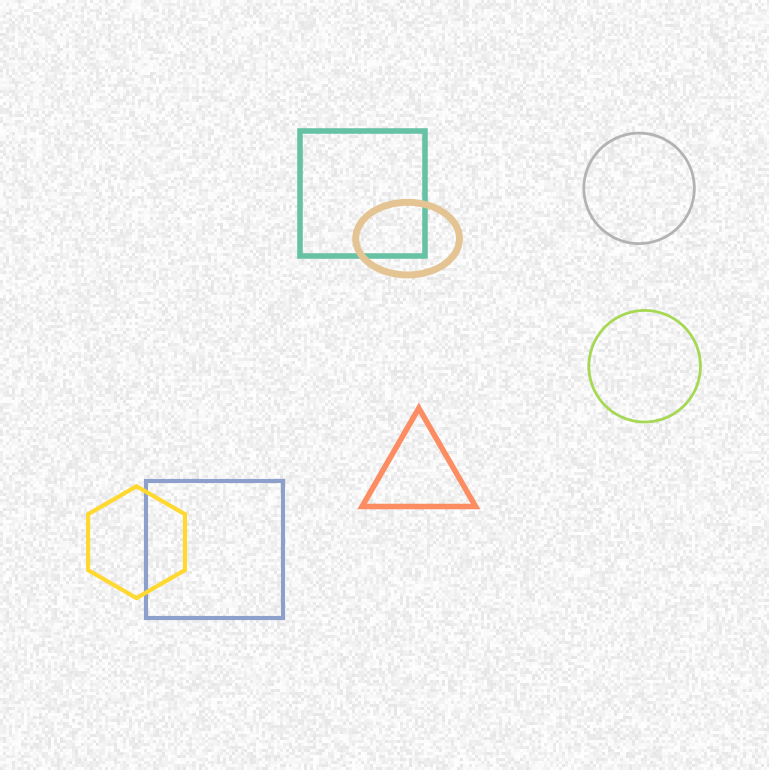[{"shape": "square", "thickness": 2, "radius": 0.4, "center": [0.471, 0.749]}, {"shape": "triangle", "thickness": 2, "radius": 0.43, "center": [0.544, 0.385]}, {"shape": "square", "thickness": 1.5, "radius": 0.44, "center": [0.279, 0.287]}, {"shape": "circle", "thickness": 1, "radius": 0.36, "center": [0.837, 0.524]}, {"shape": "hexagon", "thickness": 1.5, "radius": 0.36, "center": [0.177, 0.296]}, {"shape": "oval", "thickness": 2.5, "radius": 0.34, "center": [0.529, 0.69]}, {"shape": "circle", "thickness": 1, "radius": 0.36, "center": [0.83, 0.755]}]